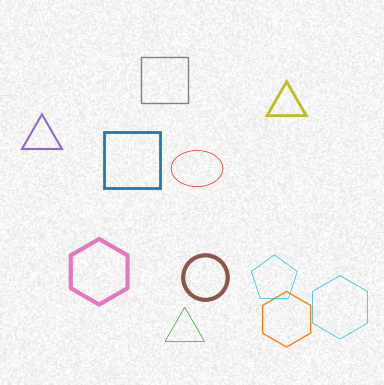[{"shape": "square", "thickness": 2, "radius": 0.36, "center": [0.343, 0.585]}, {"shape": "hexagon", "thickness": 1, "radius": 0.36, "center": [0.744, 0.171]}, {"shape": "triangle", "thickness": 0.5, "radius": 0.3, "center": [0.48, 0.143]}, {"shape": "oval", "thickness": 0.5, "radius": 0.34, "center": [0.512, 0.562]}, {"shape": "triangle", "thickness": 1.5, "radius": 0.3, "center": [0.109, 0.643]}, {"shape": "circle", "thickness": 3, "radius": 0.29, "center": [0.534, 0.279]}, {"shape": "hexagon", "thickness": 3, "radius": 0.43, "center": [0.258, 0.294]}, {"shape": "square", "thickness": 1, "radius": 0.3, "center": [0.427, 0.792]}, {"shape": "triangle", "thickness": 2, "radius": 0.29, "center": [0.745, 0.729]}, {"shape": "hexagon", "thickness": 0.5, "radius": 0.41, "center": [0.883, 0.202]}, {"shape": "pentagon", "thickness": 0.5, "radius": 0.31, "center": [0.713, 0.276]}]